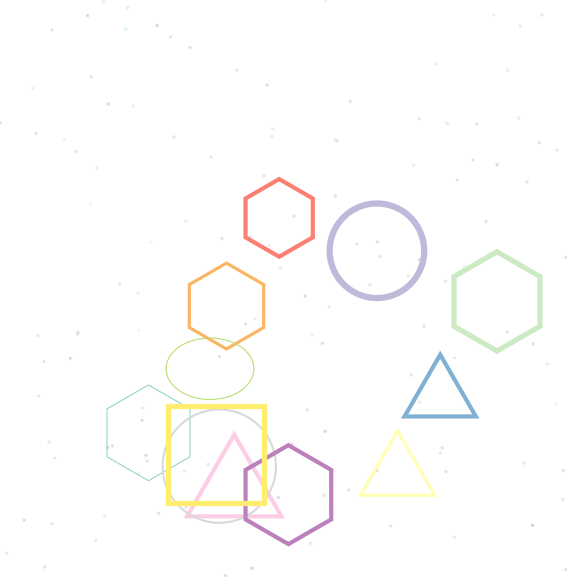[{"shape": "hexagon", "thickness": 0.5, "radius": 0.41, "center": [0.257, 0.25]}, {"shape": "triangle", "thickness": 1.5, "radius": 0.37, "center": [0.689, 0.179]}, {"shape": "circle", "thickness": 3, "radius": 0.41, "center": [0.653, 0.565]}, {"shape": "hexagon", "thickness": 2, "radius": 0.34, "center": [0.483, 0.622]}, {"shape": "triangle", "thickness": 2, "radius": 0.36, "center": [0.762, 0.314]}, {"shape": "hexagon", "thickness": 1.5, "radius": 0.37, "center": [0.392, 0.469]}, {"shape": "oval", "thickness": 0.5, "radius": 0.38, "center": [0.364, 0.361]}, {"shape": "triangle", "thickness": 2, "radius": 0.47, "center": [0.406, 0.152]}, {"shape": "circle", "thickness": 1, "radius": 0.49, "center": [0.38, 0.192]}, {"shape": "hexagon", "thickness": 2, "radius": 0.43, "center": [0.499, 0.143]}, {"shape": "hexagon", "thickness": 2.5, "radius": 0.43, "center": [0.861, 0.477]}, {"shape": "square", "thickness": 2.5, "radius": 0.42, "center": [0.374, 0.212]}]